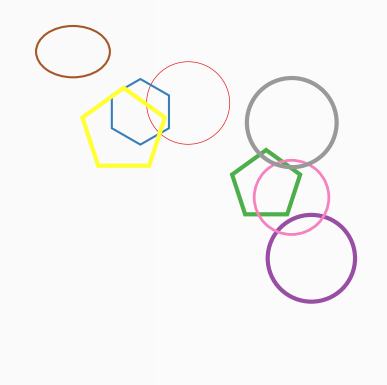[{"shape": "circle", "thickness": 0.5, "radius": 0.54, "center": [0.486, 0.732]}, {"shape": "hexagon", "thickness": 1.5, "radius": 0.43, "center": [0.362, 0.71]}, {"shape": "pentagon", "thickness": 3, "radius": 0.46, "center": [0.687, 0.518]}, {"shape": "circle", "thickness": 3, "radius": 0.56, "center": [0.804, 0.329]}, {"shape": "pentagon", "thickness": 3, "radius": 0.56, "center": [0.319, 0.66]}, {"shape": "oval", "thickness": 1.5, "radius": 0.48, "center": [0.188, 0.866]}, {"shape": "circle", "thickness": 2, "radius": 0.48, "center": [0.752, 0.487]}, {"shape": "circle", "thickness": 3, "radius": 0.58, "center": [0.753, 0.682]}]